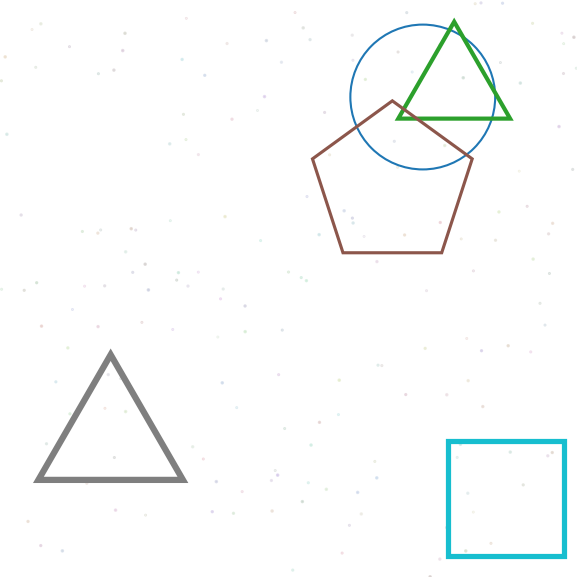[{"shape": "circle", "thickness": 1, "radius": 0.63, "center": [0.732, 0.831]}, {"shape": "triangle", "thickness": 2, "radius": 0.56, "center": [0.786, 0.85]}, {"shape": "pentagon", "thickness": 1.5, "radius": 0.73, "center": [0.679, 0.679]}, {"shape": "triangle", "thickness": 3, "radius": 0.72, "center": [0.192, 0.24]}, {"shape": "square", "thickness": 2.5, "radius": 0.5, "center": [0.876, 0.136]}]